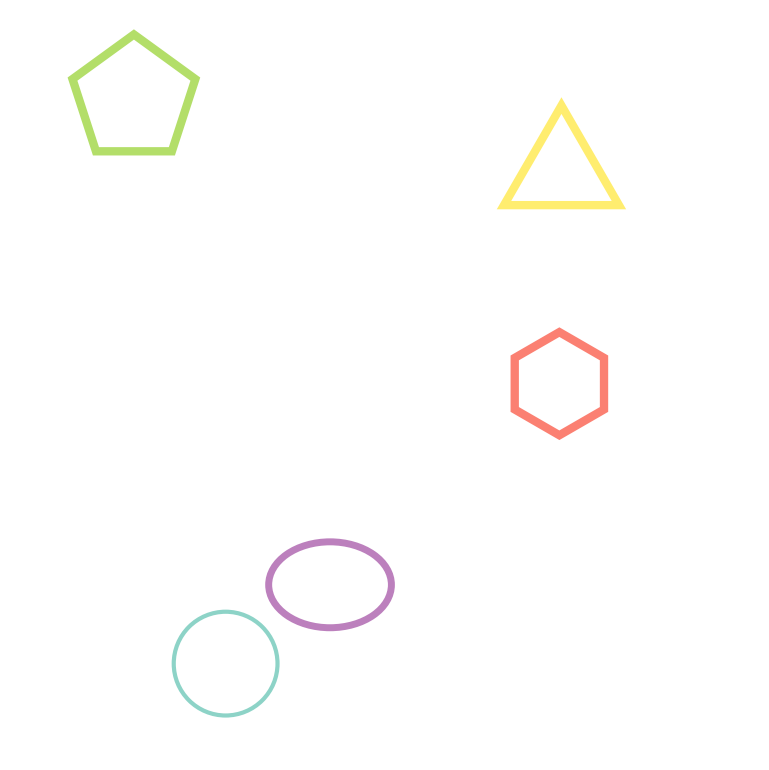[{"shape": "circle", "thickness": 1.5, "radius": 0.34, "center": [0.293, 0.138]}, {"shape": "hexagon", "thickness": 3, "radius": 0.33, "center": [0.726, 0.502]}, {"shape": "pentagon", "thickness": 3, "radius": 0.42, "center": [0.174, 0.871]}, {"shape": "oval", "thickness": 2.5, "radius": 0.4, "center": [0.429, 0.241]}, {"shape": "triangle", "thickness": 3, "radius": 0.43, "center": [0.729, 0.777]}]